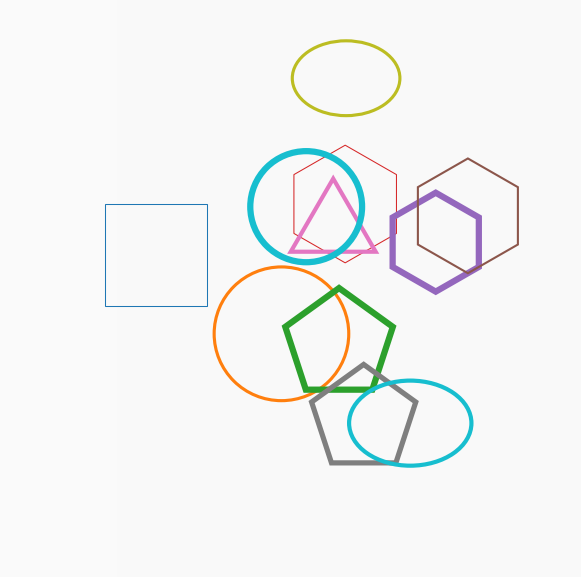[{"shape": "square", "thickness": 0.5, "radius": 0.44, "center": [0.268, 0.557]}, {"shape": "circle", "thickness": 1.5, "radius": 0.58, "center": [0.484, 0.421]}, {"shape": "pentagon", "thickness": 3, "radius": 0.49, "center": [0.583, 0.403]}, {"shape": "hexagon", "thickness": 0.5, "radius": 0.51, "center": [0.594, 0.646]}, {"shape": "hexagon", "thickness": 3, "radius": 0.43, "center": [0.75, 0.58]}, {"shape": "hexagon", "thickness": 1, "radius": 0.5, "center": [0.805, 0.625]}, {"shape": "triangle", "thickness": 2, "radius": 0.42, "center": [0.573, 0.605]}, {"shape": "pentagon", "thickness": 2.5, "radius": 0.47, "center": [0.626, 0.274]}, {"shape": "oval", "thickness": 1.5, "radius": 0.46, "center": [0.595, 0.864]}, {"shape": "oval", "thickness": 2, "radius": 0.53, "center": [0.706, 0.266]}, {"shape": "circle", "thickness": 3, "radius": 0.48, "center": [0.527, 0.641]}]